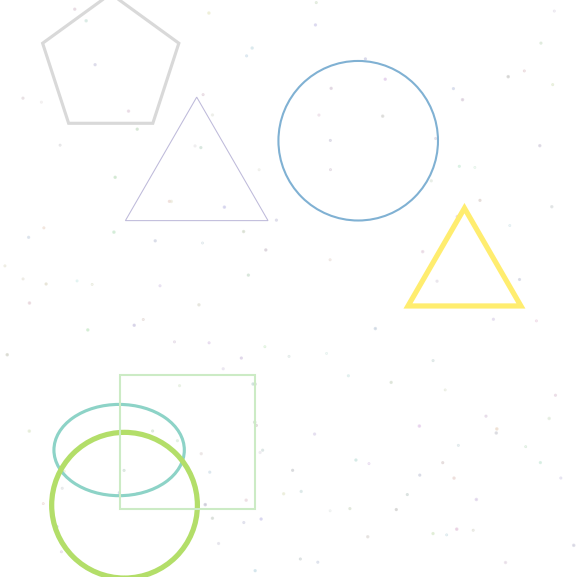[{"shape": "oval", "thickness": 1.5, "radius": 0.56, "center": [0.206, 0.22]}, {"shape": "triangle", "thickness": 0.5, "radius": 0.71, "center": [0.341, 0.688]}, {"shape": "circle", "thickness": 1, "radius": 0.69, "center": [0.62, 0.755]}, {"shape": "circle", "thickness": 2.5, "radius": 0.63, "center": [0.216, 0.124]}, {"shape": "pentagon", "thickness": 1.5, "radius": 0.62, "center": [0.192, 0.886]}, {"shape": "square", "thickness": 1, "radius": 0.58, "center": [0.325, 0.234]}, {"shape": "triangle", "thickness": 2.5, "radius": 0.56, "center": [0.804, 0.526]}]